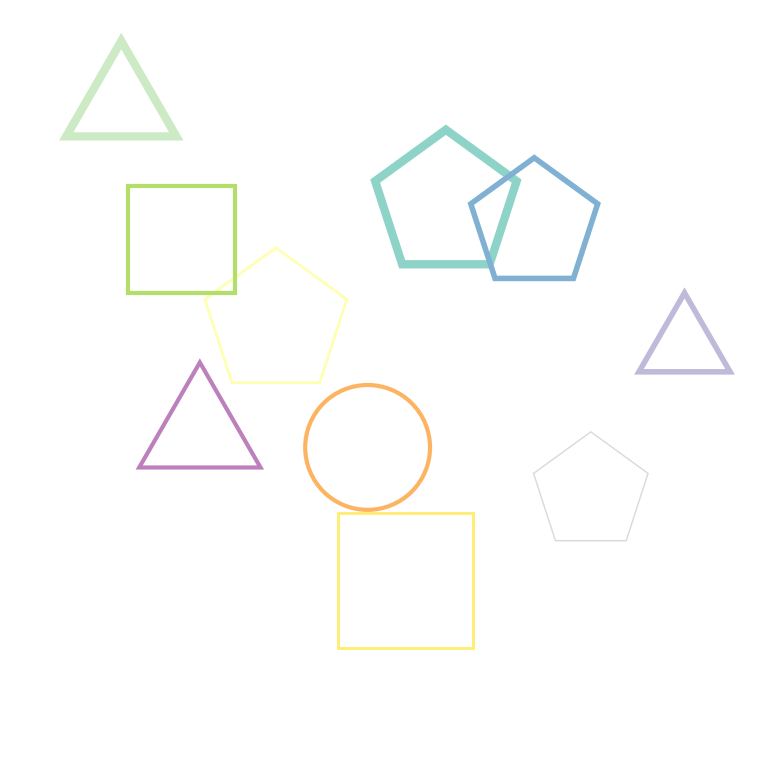[{"shape": "pentagon", "thickness": 3, "radius": 0.48, "center": [0.579, 0.735]}, {"shape": "pentagon", "thickness": 1, "radius": 0.48, "center": [0.358, 0.581]}, {"shape": "triangle", "thickness": 2, "radius": 0.34, "center": [0.889, 0.551]}, {"shape": "pentagon", "thickness": 2, "radius": 0.43, "center": [0.694, 0.708]}, {"shape": "circle", "thickness": 1.5, "radius": 0.41, "center": [0.477, 0.419]}, {"shape": "square", "thickness": 1.5, "radius": 0.35, "center": [0.236, 0.689]}, {"shape": "pentagon", "thickness": 0.5, "radius": 0.39, "center": [0.767, 0.361]}, {"shape": "triangle", "thickness": 1.5, "radius": 0.45, "center": [0.26, 0.438]}, {"shape": "triangle", "thickness": 3, "radius": 0.41, "center": [0.157, 0.864]}, {"shape": "square", "thickness": 1, "radius": 0.44, "center": [0.527, 0.246]}]